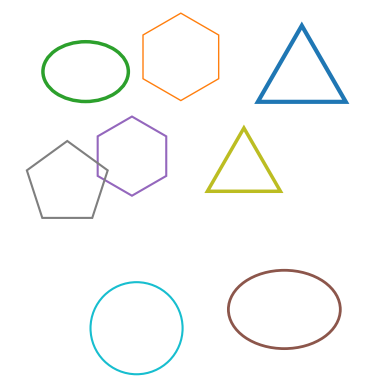[{"shape": "triangle", "thickness": 3, "radius": 0.66, "center": [0.784, 0.801]}, {"shape": "hexagon", "thickness": 1, "radius": 0.57, "center": [0.47, 0.852]}, {"shape": "oval", "thickness": 2.5, "radius": 0.55, "center": [0.222, 0.814]}, {"shape": "hexagon", "thickness": 1.5, "radius": 0.51, "center": [0.343, 0.594]}, {"shape": "oval", "thickness": 2, "radius": 0.73, "center": [0.739, 0.196]}, {"shape": "pentagon", "thickness": 1.5, "radius": 0.55, "center": [0.175, 0.523]}, {"shape": "triangle", "thickness": 2.5, "radius": 0.55, "center": [0.634, 0.558]}, {"shape": "circle", "thickness": 1.5, "radius": 0.6, "center": [0.355, 0.147]}]